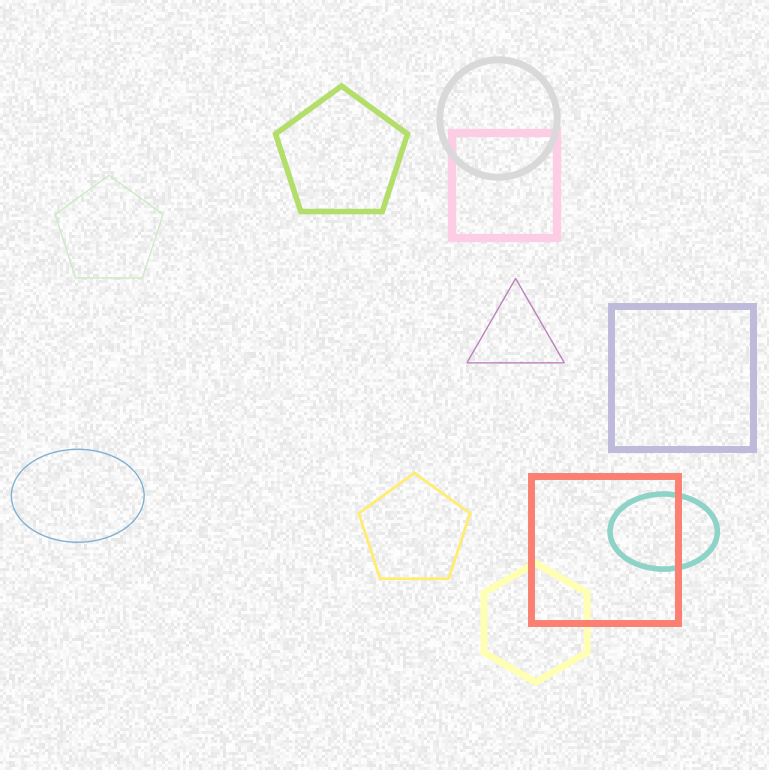[{"shape": "oval", "thickness": 2, "radius": 0.35, "center": [0.862, 0.31]}, {"shape": "hexagon", "thickness": 2.5, "radius": 0.39, "center": [0.696, 0.191]}, {"shape": "square", "thickness": 2.5, "radius": 0.46, "center": [0.885, 0.51]}, {"shape": "square", "thickness": 2.5, "radius": 0.48, "center": [0.785, 0.287]}, {"shape": "oval", "thickness": 0.5, "radius": 0.43, "center": [0.101, 0.356]}, {"shape": "pentagon", "thickness": 2, "radius": 0.45, "center": [0.444, 0.798]}, {"shape": "square", "thickness": 3, "radius": 0.34, "center": [0.656, 0.759]}, {"shape": "circle", "thickness": 2.5, "radius": 0.38, "center": [0.647, 0.846]}, {"shape": "triangle", "thickness": 0.5, "radius": 0.37, "center": [0.67, 0.565]}, {"shape": "pentagon", "thickness": 0.5, "radius": 0.37, "center": [0.142, 0.699]}, {"shape": "pentagon", "thickness": 1, "radius": 0.38, "center": [0.538, 0.31]}]